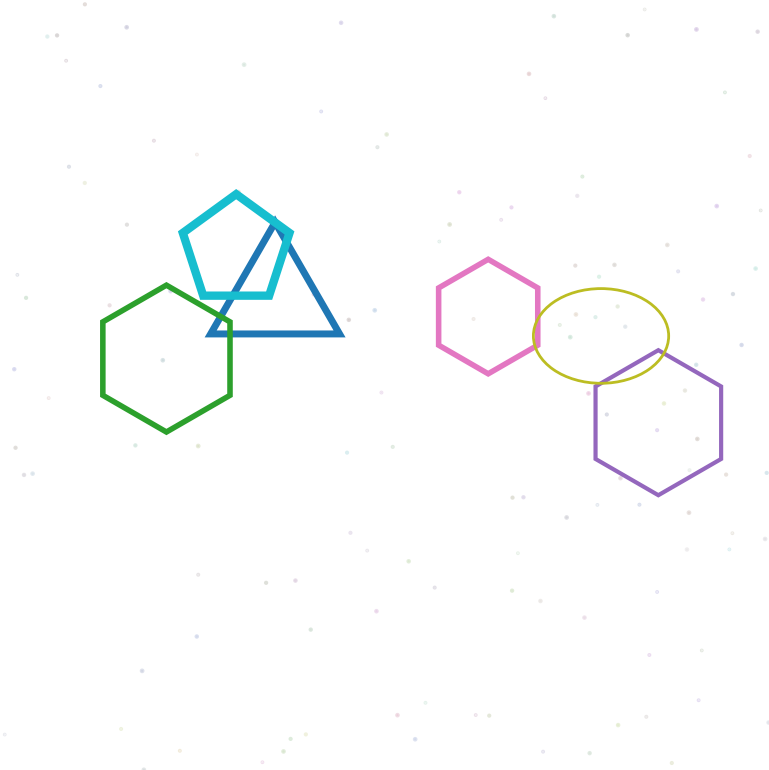[{"shape": "triangle", "thickness": 2.5, "radius": 0.48, "center": [0.357, 0.615]}, {"shape": "hexagon", "thickness": 2, "radius": 0.48, "center": [0.216, 0.534]}, {"shape": "hexagon", "thickness": 1.5, "radius": 0.47, "center": [0.855, 0.451]}, {"shape": "hexagon", "thickness": 2, "radius": 0.37, "center": [0.634, 0.589]}, {"shape": "oval", "thickness": 1, "radius": 0.44, "center": [0.781, 0.564]}, {"shape": "pentagon", "thickness": 3, "radius": 0.36, "center": [0.307, 0.675]}]